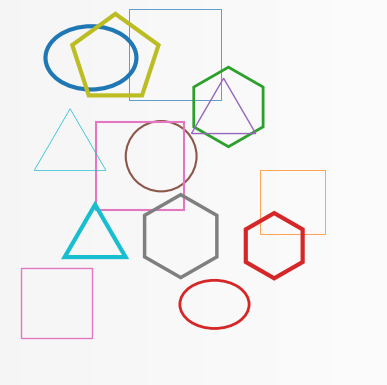[{"shape": "square", "thickness": 0.5, "radius": 0.59, "center": [0.452, 0.857]}, {"shape": "oval", "thickness": 3, "radius": 0.59, "center": [0.235, 0.85]}, {"shape": "square", "thickness": 0.5, "radius": 0.42, "center": [0.755, 0.477]}, {"shape": "hexagon", "thickness": 2, "radius": 0.52, "center": [0.59, 0.722]}, {"shape": "oval", "thickness": 2, "radius": 0.45, "center": [0.553, 0.209]}, {"shape": "hexagon", "thickness": 3, "radius": 0.42, "center": [0.708, 0.362]}, {"shape": "triangle", "thickness": 1, "radius": 0.48, "center": [0.577, 0.701]}, {"shape": "circle", "thickness": 1.5, "radius": 0.46, "center": [0.416, 0.594]}, {"shape": "square", "thickness": 1.5, "radius": 0.57, "center": [0.362, 0.569]}, {"shape": "square", "thickness": 1, "radius": 0.45, "center": [0.145, 0.213]}, {"shape": "hexagon", "thickness": 2.5, "radius": 0.54, "center": [0.466, 0.387]}, {"shape": "pentagon", "thickness": 3, "radius": 0.59, "center": [0.298, 0.847]}, {"shape": "triangle", "thickness": 0.5, "radius": 0.53, "center": [0.181, 0.611]}, {"shape": "triangle", "thickness": 3, "radius": 0.45, "center": [0.245, 0.378]}]